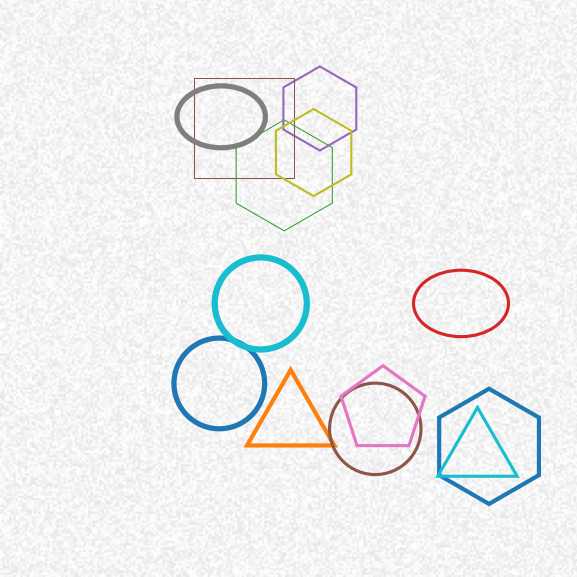[{"shape": "circle", "thickness": 2.5, "radius": 0.39, "center": [0.38, 0.335]}, {"shape": "hexagon", "thickness": 2, "radius": 0.5, "center": [0.847, 0.226]}, {"shape": "triangle", "thickness": 2, "radius": 0.44, "center": [0.503, 0.271]}, {"shape": "hexagon", "thickness": 0.5, "radius": 0.48, "center": [0.492, 0.695]}, {"shape": "oval", "thickness": 1.5, "radius": 0.41, "center": [0.798, 0.474]}, {"shape": "hexagon", "thickness": 1, "radius": 0.36, "center": [0.554, 0.811]}, {"shape": "square", "thickness": 0.5, "radius": 0.43, "center": [0.423, 0.777]}, {"shape": "circle", "thickness": 1.5, "radius": 0.4, "center": [0.65, 0.257]}, {"shape": "pentagon", "thickness": 1.5, "radius": 0.38, "center": [0.663, 0.289]}, {"shape": "oval", "thickness": 2.5, "radius": 0.38, "center": [0.383, 0.797]}, {"shape": "hexagon", "thickness": 1, "radius": 0.38, "center": [0.543, 0.735]}, {"shape": "circle", "thickness": 3, "radius": 0.4, "center": [0.452, 0.474]}, {"shape": "triangle", "thickness": 1.5, "radius": 0.4, "center": [0.827, 0.214]}]